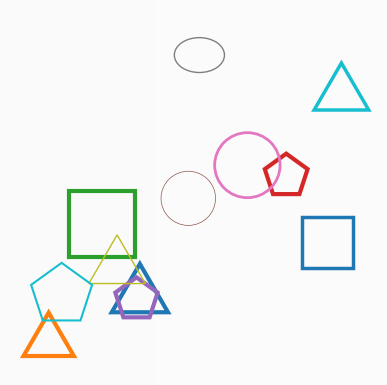[{"shape": "square", "thickness": 2.5, "radius": 0.33, "center": [0.846, 0.371]}, {"shape": "triangle", "thickness": 3, "radius": 0.42, "center": [0.361, 0.231]}, {"shape": "triangle", "thickness": 3, "radius": 0.38, "center": [0.126, 0.113]}, {"shape": "square", "thickness": 3, "radius": 0.42, "center": [0.262, 0.418]}, {"shape": "pentagon", "thickness": 3, "radius": 0.29, "center": [0.739, 0.543]}, {"shape": "pentagon", "thickness": 3, "radius": 0.29, "center": [0.352, 0.222]}, {"shape": "circle", "thickness": 0.5, "radius": 0.35, "center": [0.486, 0.485]}, {"shape": "circle", "thickness": 2, "radius": 0.42, "center": [0.638, 0.571]}, {"shape": "oval", "thickness": 1, "radius": 0.32, "center": [0.515, 0.857]}, {"shape": "triangle", "thickness": 1, "radius": 0.42, "center": [0.302, 0.306]}, {"shape": "triangle", "thickness": 2.5, "radius": 0.41, "center": [0.881, 0.755]}, {"shape": "pentagon", "thickness": 1.5, "radius": 0.41, "center": [0.159, 0.235]}]